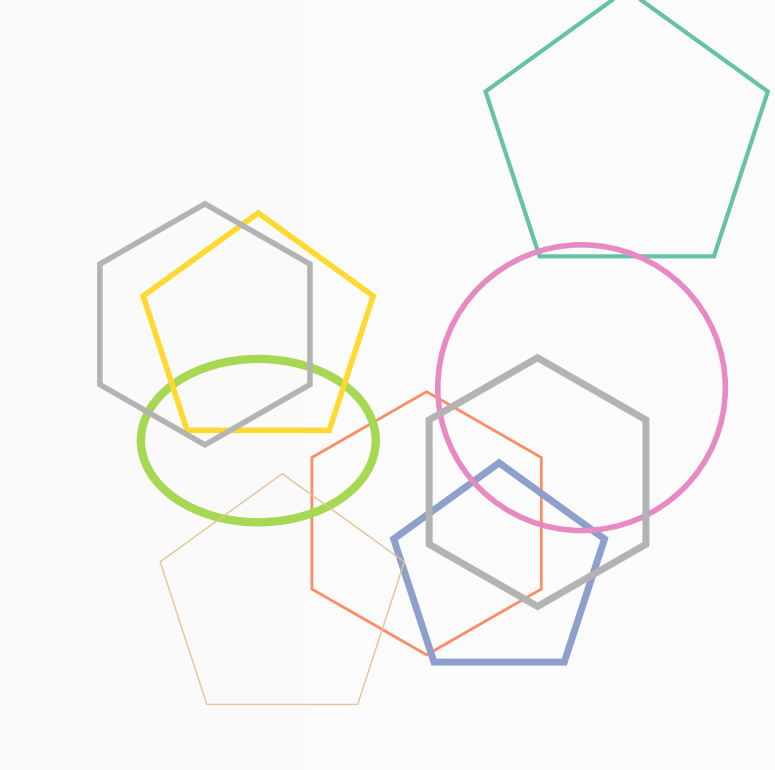[{"shape": "pentagon", "thickness": 1.5, "radius": 0.96, "center": [0.809, 0.822]}, {"shape": "hexagon", "thickness": 1, "radius": 0.85, "center": [0.55, 0.32]}, {"shape": "pentagon", "thickness": 2.5, "radius": 0.72, "center": [0.644, 0.256]}, {"shape": "circle", "thickness": 2, "radius": 0.93, "center": [0.75, 0.497]}, {"shape": "oval", "thickness": 3, "radius": 0.76, "center": [0.333, 0.428]}, {"shape": "pentagon", "thickness": 2, "radius": 0.78, "center": [0.333, 0.567]}, {"shape": "pentagon", "thickness": 0.5, "radius": 0.83, "center": [0.364, 0.219]}, {"shape": "hexagon", "thickness": 2.5, "radius": 0.81, "center": [0.694, 0.374]}, {"shape": "hexagon", "thickness": 2, "radius": 0.78, "center": [0.264, 0.579]}]